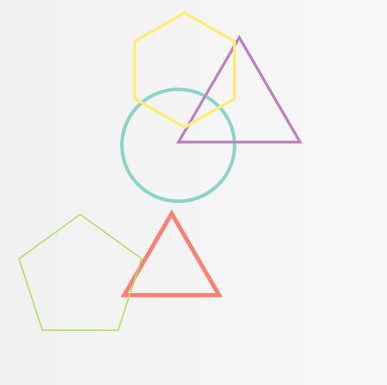[{"shape": "circle", "thickness": 2.5, "radius": 0.73, "center": [0.46, 0.623]}, {"shape": "triangle", "thickness": 3, "radius": 0.71, "center": [0.443, 0.304]}, {"shape": "pentagon", "thickness": 1, "radius": 0.83, "center": [0.207, 0.277]}, {"shape": "triangle", "thickness": 2, "radius": 0.91, "center": [0.617, 0.722]}, {"shape": "hexagon", "thickness": 2, "radius": 0.74, "center": [0.476, 0.818]}]